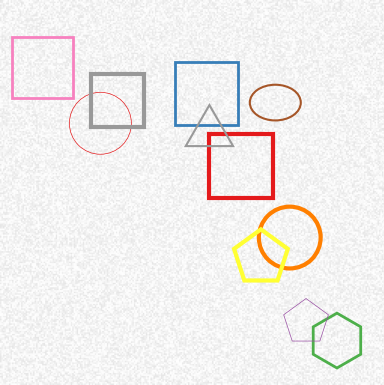[{"shape": "square", "thickness": 3, "radius": 0.42, "center": [0.627, 0.57]}, {"shape": "circle", "thickness": 0.5, "radius": 0.4, "center": [0.261, 0.68]}, {"shape": "square", "thickness": 2, "radius": 0.41, "center": [0.537, 0.757]}, {"shape": "hexagon", "thickness": 2, "radius": 0.36, "center": [0.875, 0.115]}, {"shape": "pentagon", "thickness": 0.5, "radius": 0.31, "center": [0.795, 0.164]}, {"shape": "circle", "thickness": 3, "radius": 0.4, "center": [0.753, 0.383]}, {"shape": "pentagon", "thickness": 3, "radius": 0.37, "center": [0.678, 0.331]}, {"shape": "oval", "thickness": 1.5, "radius": 0.33, "center": [0.715, 0.734]}, {"shape": "square", "thickness": 2, "radius": 0.4, "center": [0.11, 0.825]}, {"shape": "square", "thickness": 3, "radius": 0.34, "center": [0.305, 0.738]}, {"shape": "triangle", "thickness": 1.5, "radius": 0.36, "center": [0.544, 0.656]}]